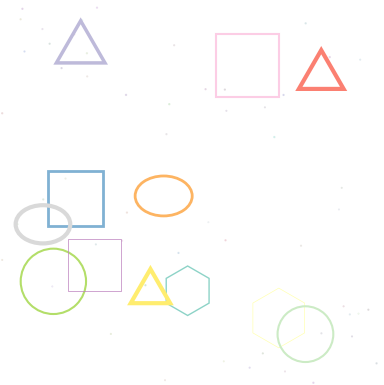[{"shape": "hexagon", "thickness": 1, "radius": 0.32, "center": [0.487, 0.245]}, {"shape": "hexagon", "thickness": 0.5, "radius": 0.39, "center": [0.724, 0.174]}, {"shape": "triangle", "thickness": 2.5, "radius": 0.36, "center": [0.21, 0.873]}, {"shape": "triangle", "thickness": 3, "radius": 0.34, "center": [0.834, 0.803]}, {"shape": "square", "thickness": 2, "radius": 0.36, "center": [0.197, 0.484]}, {"shape": "oval", "thickness": 2, "radius": 0.37, "center": [0.425, 0.491]}, {"shape": "circle", "thickness": 1.5, "radius": 0.42, "center": [0.139, 0.269]}, {"shape": "square", "thickness": 1.5, "radius": 0.41, "center": [0.644, 0.83]}, {"shape": "oval", "thickness": 3, "radius": 0.35, "center": [0.112, 0.417]}, {"shape": "square", "thickness": 0.5, "radius": 0.34, "center": [0.246, 0.312]}, {"shape": "circle", "thickness": 1.5, "radius": 0.36, "center": [0.793, 0.132]}, {"shape": "triangle", "thickness": 3, "radius": 0.3, "center": [0.391, 0.242]}]